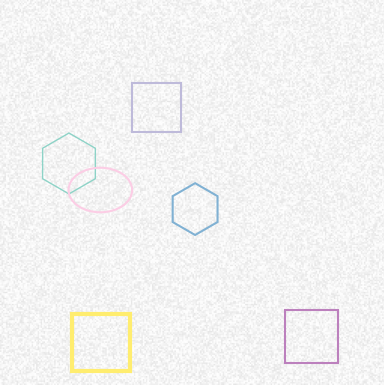[{"shape": "hexagon", "thickness": 1, "radius": 0.4, "center": [0.179, 0.575]}, {"shape": "square", "thickness": 1.5, "radius": 0.32, "center": [0.405, 0.721]}, {"shape": "hexagon", "thickness": 1.5, "radius": 0.34, "center": [0.507, 0.457]}, {"shape": "oval", "thickness": 1.5, "radius": 0.41, "center": [0.261, 0.506]}, {"shape": "square", "thickness": 1.5, "radius": 0.34, "center": [0.81, 0.127]}, {"shape": "square", "thickness": 3, "radius": 0.37, "center": [0.263, 0.11]}]